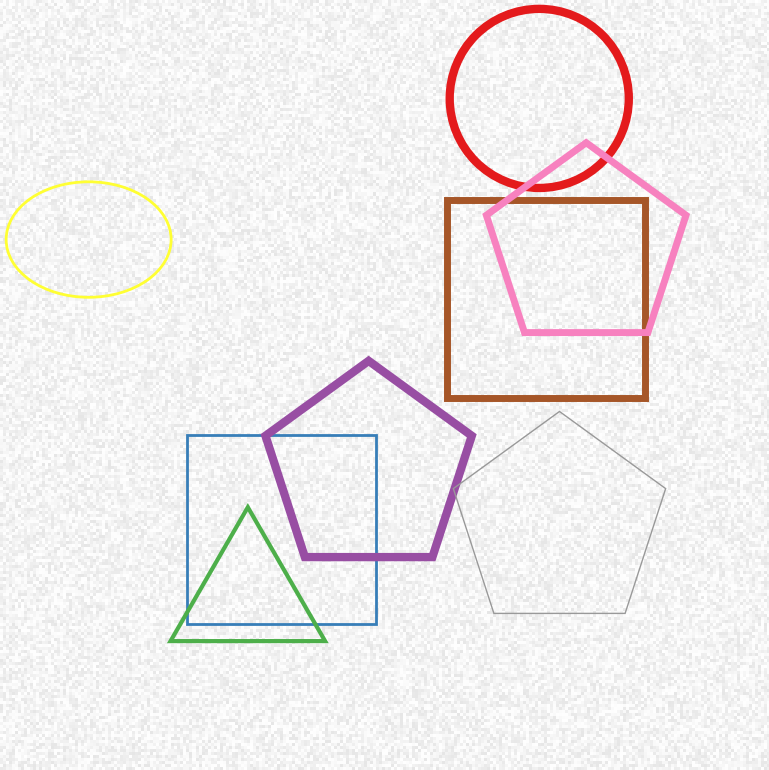[{"shape": "circle", "thickness": 3, "radius": 0.58, "center": [0.7, 0.872]}, {"shape": "square", "thickness": 1, "radius": 0.61, "center": [0.366, 0.312]}, {"shape": "triangle", "thickness": 1.5, "radius": 0.58, "center": [0.322, 0.225]}, {"shape": "pentagon", "thickness": 3, "radius": 0.7, "center": [0.479, 0.39]}, {"shape": "oval", "thickness": 1, "radius": 0.54, "center": [0.115, 0.689]}, {"shape": "square", "thickness": 2.5, "radius": 0.65, "center": [0.709, 0.612]}, {"shape": "pentagon", "thickness": 2.5, "radius": 0.68, "center": [0.761, 0.678]}, {"shape": "pentagon", "thickness": 0.5, "radius": 0.72, "center": [0.727, 0.321]}]